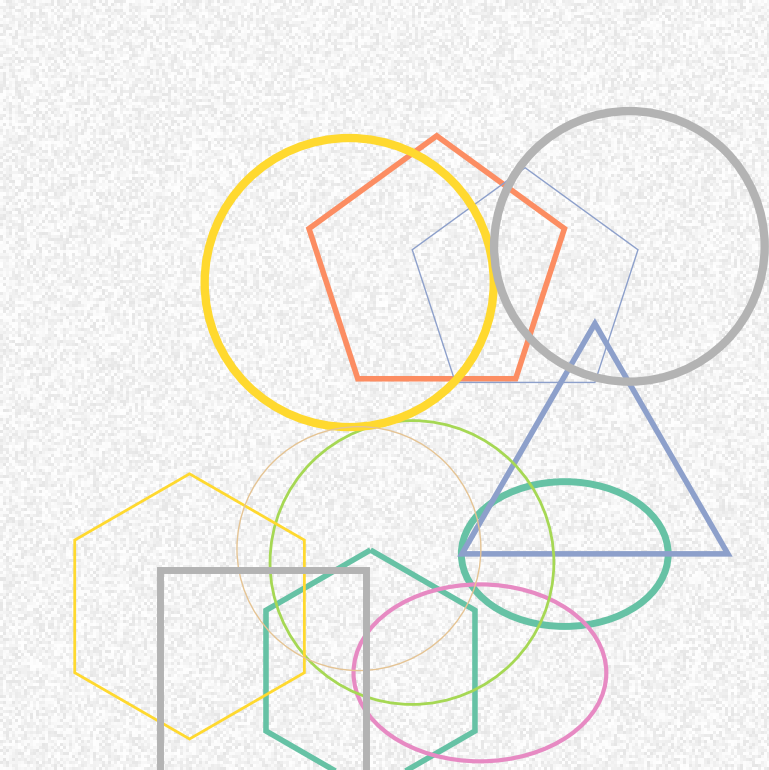[{"shape": "hexagon", "thickness": 2, "radius": 0.78, "center": [0.481, 0.129]}, {"shape": "oval", "thickness": 2.5, "radius": 0.67, "center": [0.733, 0.28]}, {"shape": "pentagon", "thickness": 2, "radius": 0.87, "center": [0.567, 0.649]}, {"shape": "pentagon", "thickness": 0.5, "radius": 0.77, "center": [0.682, 0.628]}, {"shape": "triangle", "thickness": 2, "radius": 1.0, "center": [0.773, 0.38]}, {"shape": "oval", "thickness": 1.5, "radius": 0.82, "center": [0.623, 0.126]}, {"shape": "circle", "thickness": 1, "radius": 0.92, "center": [0.535, 0.269]}, {"shape": "circle", "thickness": 3, "radius": 0.94, "center": [0.454, 0.633]}, {"shape": "hexagon", "thickness": 1, "radius": 0.86, "center": [0.246, 0.212]}, {"shape": "circle", "thickness": 0.5, "radius": 0.79, "center": [0.466, 0.288]}, {"shape": "square", "thickness": 2.5, "radius": 0.67, "center": [0.342, 0.126]}, {"shape": "circle", "thickness": 3, "radius": 0.88, "center": [0.817, 0.68]}]